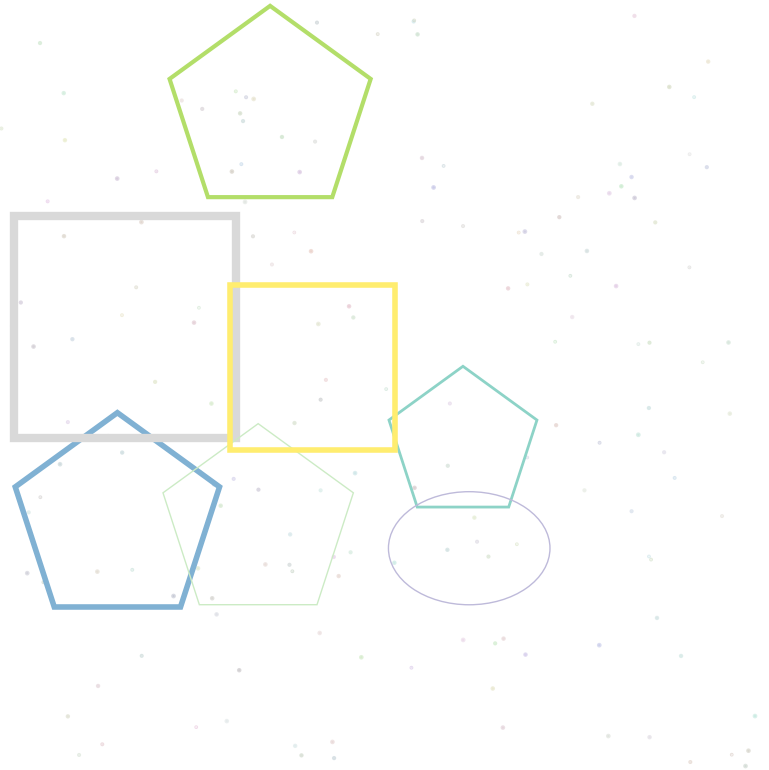[{"shape": "pentagon", "thickness": 1, "radius": 0.51, "center": [0.601, 0.423]}, {"shape": "oval", "thickness": 0.5, "radius": 0.52, "center": [0.609, 0.288]}, {"shape": "pentagon", "thickness": 2, "radius": 0.7, "center": [0.152, 0.325]}, {"shape": "pentagon", "thickness": 1.5, "radius": 0.69, "center": [0.351, 0.855]}, {"shape": "square", "thickness": 3, "radius": 0.72, "center": [0.162, 0.575]}, {"shape": "pentagon", "thickness": 0.5, "radius": 0.65, "center": [0.335, 0.32]}, {"shape": "square", "thickness": 2, "radius": 0.53, "center": [0.406, 0.523]}]